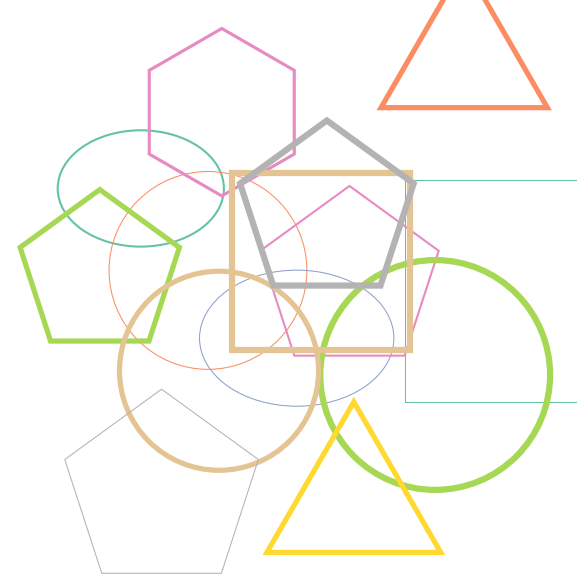[{"shape": "oval", "thickness": 1, "radius": 0.72, "center": [0.244, 0.673]}, {"shape": "square", "thickness": 0.5, "radius": 0.96, "center": [0.893, 0.496]}, {"shape": "triangle", "thickness": 2.5, "radius": 0.83, "center": [0.804, 0.896]}, {"shape": "circle", "thickness": 0.5, "radius": 0.86, "center": [0.36, 0.531]}, {"shape": "oval", "thickness": 0.5, "radius": 0.84, "center": [0.514, 0.414]}, {"shape": "hexagon", "thickness": 1.5, "radius": 0.72, "center": [0.384, 0.805]}, {"shape": "pentagon", "thickness": 1, "radius": 0.81, "center": [0.605, 0.515]}, {"shape": "pentagon", "thickness": 2.5, "radius": 0.72, "center": [0.173, 0.526]}, {"shape": "circle", "thickness": 3, "radius": 0.99, "center": [0.754, 0.35]}, {"shape": "triangle", "thickness": 2.5, "radius": 0.87, "center": [0.613, 0.129]}, {"shape": "square", "thickness": 3, "radius": 0.77, "center": [0.556, 0.546]}, {"shape": "circle", "thickness": 2.5, "radius": 0.86, "center": [0.379, 0.357]}, {"shape": "pentagon", "thickness": 0.5, "radius": 0.88, "center": [0.28, 0.149]}, {"shape": "pentagon", "thickness": 3, "radius": 0.79, "center": [0.566, 0.632]}]